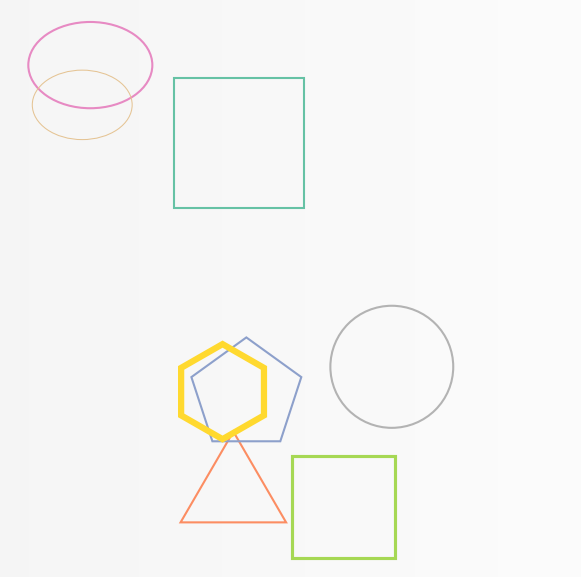[{"shape": "square", "thickness": 1, "radius": 0.56, "center": [0.411, 0.752]}, {"shape": "triangle", "thickness": 1, "radius": 0.52, "center": [0.401, 0.147]}, {"shape": "pentagon", "thickness": 1, "radius": 0.5, "center": [0.424, 0.315]}, {"shape": "oval", "thickness": 1, "radius": 0.53, "center": [0.155, 0.886]}, {"shape": "square", "thickness": 1.5, "radius": 0.44, "center": [0.591, 0.122]}, {"shape": "hexagon", "thickness": 3, "radius": 0.41, "center": [0.383, 0.321]}, {"shape": "oval", "thickness": 0.5, "radius": 0.43, "center": [0.141, 0.818]}, {"shape": "circle", "thickness": 1, "radius": 0.53, "center": [0.674, 0.364]}]